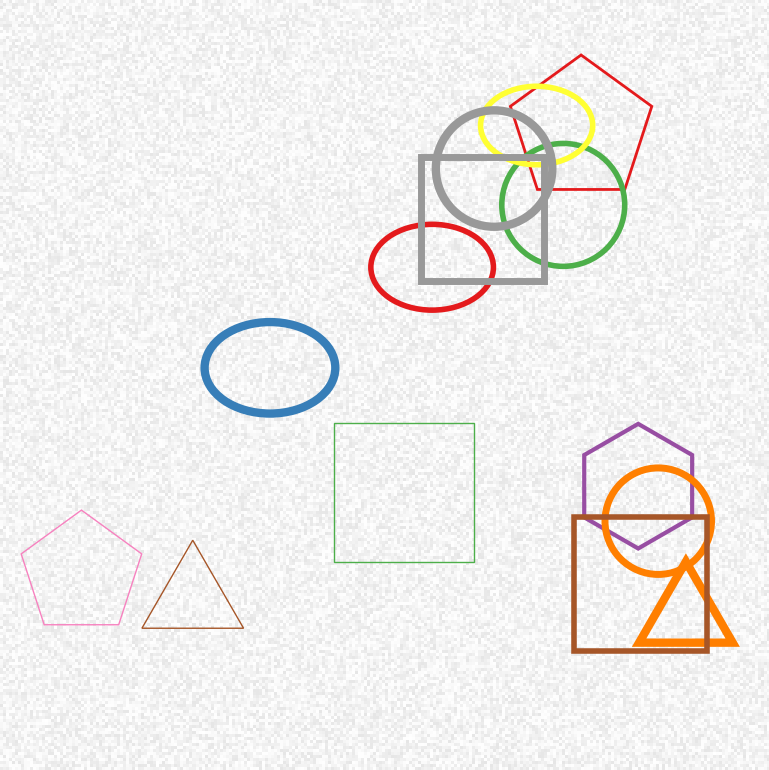[{"shape": "oval", "thickness": 2, "radius": 0.4, "center": [0.561, 0.653]}, {"shape": "pentagon", "thickness": 1, "radius": 0.48, "center": [0.755, 0.832]}, {"shape": "oval", "thickness": 3, "radius": 0.42, "center": [0.351, 0.522]}, {"shape": "circle", "thickness": 2, "radius": 0.4, "center": [0.731, 0.734]}, {"shape": "square", "thickness": 0.5, "radius": 0.45, "center": [0.525, 0.361]}, {"shape": "hexagon", "thickness": 1.5, "radius": 0.4, "center": [0.829, 0.369]}, {"shape": "circle", "thickness": 2.5, "radius": 0.35, "center": [0.855, 0.323]}, {"shape": "triangle", "thickness": 3, "radius": 0.35, "center": [0.891, 0.2]}, {"shape": "oval", "thickness": 2, "radius": 0.36, "center": [0.697, 0.837]}, {"shape": "square", "thickness": 2, "radius": 0.43, "center": [0.832, 0.241]}, {"shape": "triangle", "thickness": 0.5, "radius": 0.38, "center": [0.25, 0.222]}, {"shape": "pentagon", "thickness": 0.5, "radius": 0.41, "center": [0.106, 0.255]}, {"shape": "circle", "thickness": 3, "radius": 0.38, "center": [0.642, 0.781]}, {"shape": "square", "thickness": 2.5, "radius": 0.4, "center": [0.626, 0.715]}]